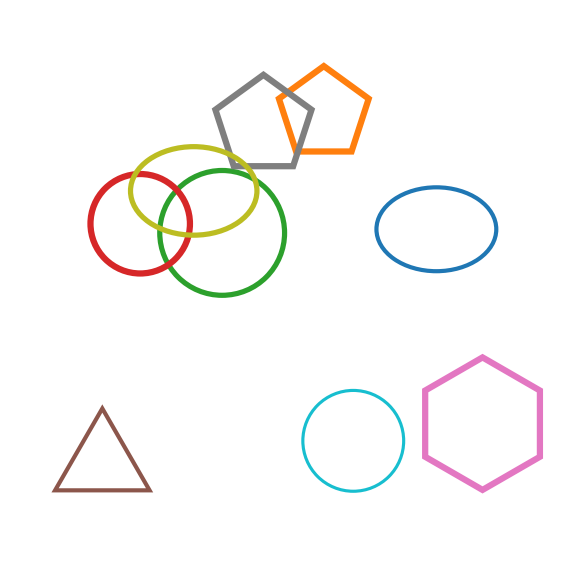[{"shape": "oval", "thickness": 2, "radius": 0.52, "center": [0.756, 0.602]}, {"shape": "pentagon", "thickness": 3, "radius": 0.41, "center": [0.561, 0.803]}, {"shape": "circle", "thickness": 2.5, "radius": 0.54, "center": [0.385, 0.596]}, {"shape": "circle", "thickness": 3, "radius": 0.43, "center": [0.243, 0.612]}, {"shape": "triangle", "thickness": 2, "radius": 0.47, "center": [0.177, 0.197]}, {"shape": "hexagon", "thickness": 3, "radius": 0.57, "center": [0.836, 0.266]}, {"shape": "pentagon", "thickness": 3, "radius": 0.44, "center": [0.456, 0.782]}, {"shape": "oval", "thickness": 2.5, "radius": 0.55, "center": [0.335, 0.669]}, {"shape": "circle", "thickness": 1.5, "radius": 0.44, "center": [0.612, 0.236]}]